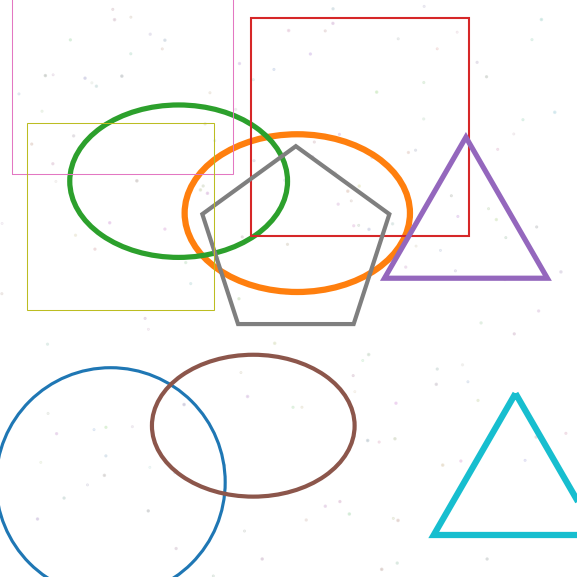[{"shape": "circle", "thickness": 1.5, "radius": 0.99, "center": [0.192, 0.164]}, {"shape": "oval", "thickness": 3, "radius": 0.98, "center": [0.515, 0.63]}, {"shape": "oval", "thickness": 2.5, "radius": 0.94, "center": [0.309, 0.685]}, {"shape": "square", "thickness": 1, "radius": 0.94, "center": [0.623, 0.779]}, {"shape": "triangle", "thickness": 2.5, "radius": 0.81, "center": [0.807, 0.599]}, {"shape": "oval", "thickness": 2, "radius": 0.88, "center": [0.439, 0.262]}, {"shape": "square", "thickness": 0.5, "radius": 0.96, "center": [0.212, 0.89]}, {"shape": "pentagon", "thickness": 2, "radius": 0.85, "center": [0.512, 0.576]}, {"shape": "square", "thickness": 0.5, "radius": 0.81, "center": [0.208, 0.624]}, {"shape": "triangle", "thickness": 3, "radius": 0.82, "center": [0.893, 0.154]}]